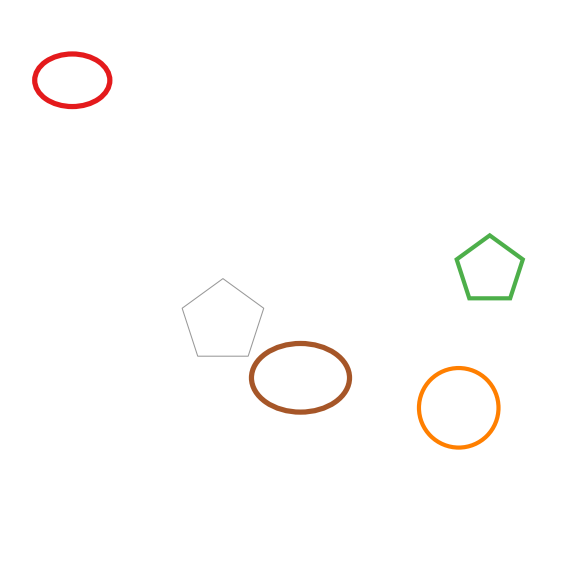[{"shape": "oval", "thickness": 2.5, "radius": 0.33, "center": [0.125, 0.86]}, {"shape": "pentagon", "thickness": 2, "radius": 0.3, "center": [0.848, 0.531]}, {"shape": "circle", "thickness": 2, "radius": 0.34, "center": [0.794, 0.293]}, {"shape": "oval", "thickness": 2.5, "radius": 0.42, "center": [0.52, 0.345]}, {"shape": "pentagon", "thickness": 0.5, "radius": 0.37, "center": [0.386, 0.442]}]